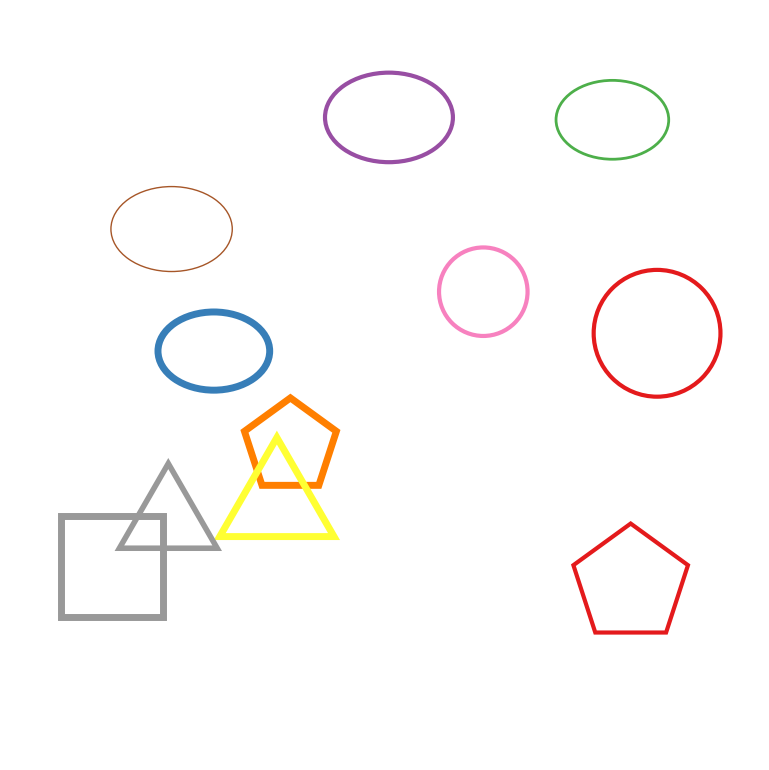[{"shape": "pentagon", "thickness": 1.5, "radius": 0.39, "center": [0.819, 0.242]}, {"shape": "circle", "thickness": 1.5, "radius": 0.41, "center": [0.853, 0.567]}, {"shape": "oval", "thickness": 2.5, "radius": 0.36, "center": [0.278, 0.544]}, {"shape": "oval", "thickness": 1, "radius": 0.37, "center": [0.795, 0.844]}, {"shape": "oval", "thickness": 1.5, "radius": 0.42, "center": [0.505, 0.848]}, {"shape": "pentagon", "thickness": 2.5, "radius": 0.31, "center": [0.377, 0.42]}, {"shape": "triangle", "thickness": 2.5, "radius": 0.43, "center": [0.36, 0.346]}, {"shape": "oval", "thickness": 0.5, "radius": 0.39, "center": [0.223, 0.703]}, {"shape": "circle", "thickness": 1.5, "radius": 0.29, "center": [0.628, 0.621]}, {"shape": "triangle", "thickness": 2, "radius": 0.37, "center": [0.219, 0.325]}, {"shape": "square", "thickness": 2.5, "radius": 0.33, "center": [0.146, 0.264]}]